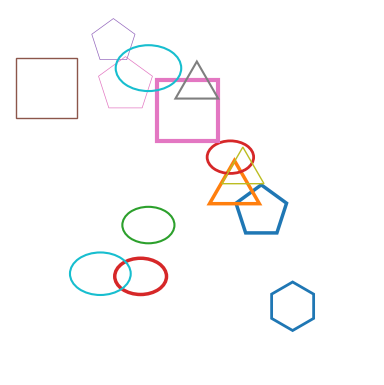[{"shape": "hexagon", "thickness": 2, "radius": 0.31, "center": [0.76, 0.205]}, {"shape": "pentagon", "thickness": 2.5, "radius": 0.35, "center": [0.679, 0.451]}, {"shape": "triangle", "thickness": 2.5, "radius": 0.37, "center": [0.609, 0.508]}, {"shape": "oval", "thickness": 1.5, "radius": 0.34, "center": [0.385, 0.415]}, {"shape": "oval", "thickness": 2, "radius": 0.3, "center": [0.598, 0.592]}, {"shape": "oval", "thickness": 2.5, "radius": 0.34, "center": [0.365, 0.282]}, {"shape": "pentagon", "thickness": 0.5, "radius": 0.3, "center": [0.295, 0.893]}, {"shape": "square", "thickness": 1, "radius": 0.39, "center": [0.121, 0.772]}, {"shape": "square", "thickness": 3, "radius": 0.4, "center": [0.487, 0.713]}, {"shape": "pentagon", "thickness": 0.5, "radius": 0.37, "center": [0.326, 0.779]}, {"shape": "triangle", "thickness": 1.5, "radius": 0.32, "center": [0.511, 0.776]}, {"shape": "triangle", "thickness": 1, "radius": 0.32, "center": [0.631, 0.555]}, {"shape": "oval", "thickness": 1.5, "radius": 0.39, "center": [0.261, 0.289]}, {"shape": "oval", "thickness": 1.5, "radius": 0.43, "center": [0.386, 0.823]}]